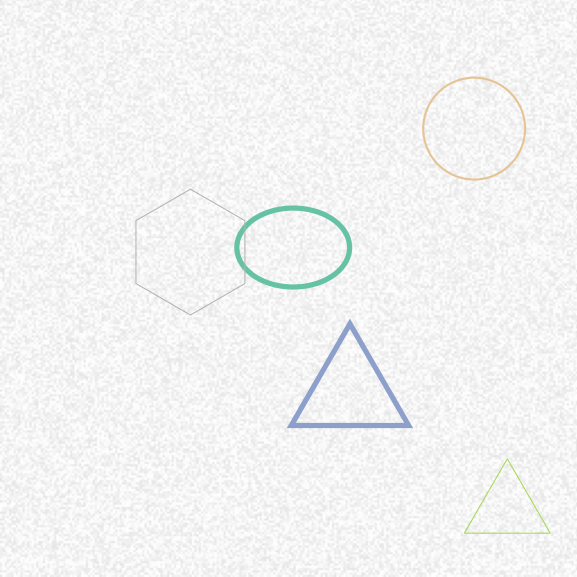[{"shape": "oval", "thickness": 2.5, "radius": 0.49, "center": [0.508, 0.57]}, {"shape": "triangle", "thickness": 2.5, "radius": 0.59, "center": [0.606, 0.321]}, {"shape": "triangle", "thickness": 0.5, "radius": 0.43, "center": [0.878, 0.119]}, {"shape": "circle", "thickness": 1, "radius": 0.44, "center": [0.821, 0.776]}, {"shape": "hexagon", "thickness": 0.5, "radius": 0.54, "center": [0.33, 0.563]}]